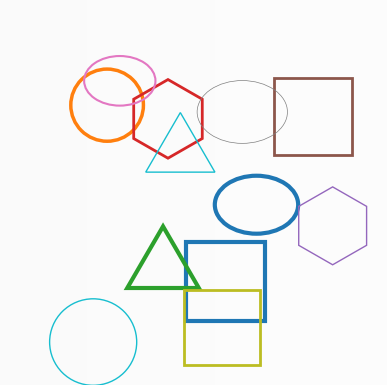[{"shape": "oval", "thickness": 3, "radius": 0.54, "center": [0.662, 0.468]}, {"shape": "square", "thickness": 3, "radius": 0.51, "center": [0.581, 0.269]}, {"shape": "circle", "thickness": 2.5, "radius": 0.47, "center": [0.276, 0.727]}, {"shape": "triangle", "thickness": 3, "radius": 0.53, "center": [0.421, 0.305]}, {"shape": "hexagon", "thickness": 2, "radius": 0.51, "center": [0.434, 0.691]}, {"shape": "hexagon", "thickness": 1, "radius": 0.51, "center": [0.858, 0.413]}, {"shape": "square", "thickness": 2, "radius": 0.5, "center": [0.808, 0.697]}, {"shape": "oval", "thickness": 1.5, "radius": 0.46, "center": [0.309, 0.79]}, {"shape": "oval", "thickness": 0.5, "radius": 0.58, "center": [0.625, 0.709]}, {"shape": "square", "thickness": 2, "radius": 0.49, "center": [0.574, 0.149]}, {"shape": "triangle", "thickness": 1, "radius": 0.52, "center": [0.465, 0.604]}, {"shape": "circle", "thickness": 1, "radius": 0.56, "center": [0.24, 0.112]}]